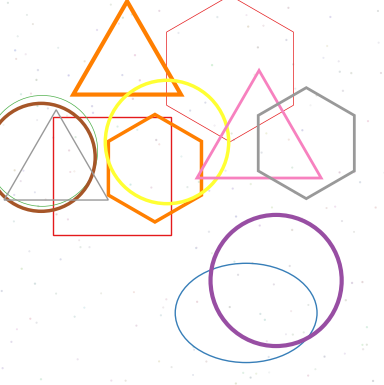[{"shape": "hexagon", "thickness": 0.5, "radius": 0.95, "center": [0.597, 0.822]}, {"shape": "square", "thickness": 1, "radius": 0.77, "center": [0.292, 0.543]}, {"shape": "oval", "thickness": 1, "radius": 0.92, "center": [0.639, 0.187]}, {"shape": "circle", "thickness": 0.5, "radius": 0.72, "center": [0.11, 0.608]}, {"shape": "circle", "thickness": 3, "radius": 0.85, "center": [0.717, 0.271]}, {"shape": "triangle", "thickness": 3, "radius": 0.81, "center": [0.33, 0.835]}, {"shape": "hexagon", "thickness": 2.5, "radius": 0.7, "center": [0.402, 0.563]}, {"shape": "circle", "thickness": 2.5, "radius": 0.8, "center": [0.434, 0.631]}, {"shape": "circle", "thickness": 2.5, "radius": 0.7, "center": [0.107, 0.591]}, {"shape": "triangle", "thickness": 2, "radius": 0.93, "center": [0.673, 0.631]}, {"shape": "hexagon", "thickness": 2, "radius": 0.72, "center": [0.796, 0.628]}, {"shape": "triangle", "thickness": 1, "radius": 0.78, "center": [0.146, 0.559]}]